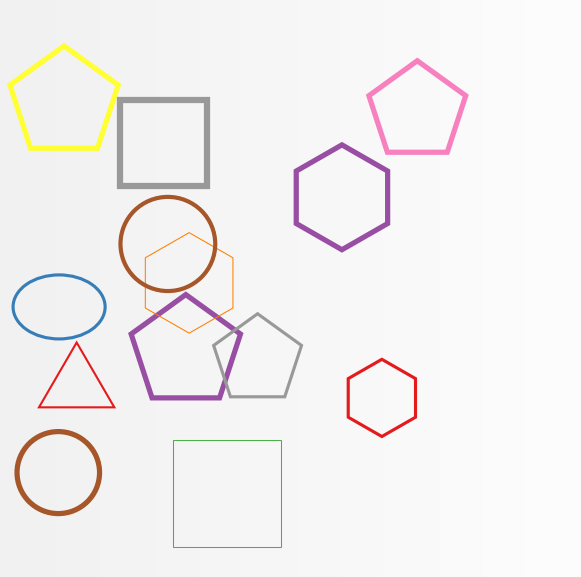[{"shape": "hexagon", "thickness": 1.5, "radius": 0.33, "center": [0.657, 0.31]}, {"shape": "triangle", "thickness": 1, "radius": 0.37, "center": [0.132, 0.331]}, {"shape": "oval", "thickness": 1.5, "radius": 0.4, "center": [0.102, 0.468]}, {"shape": "square", "thickness": 0.5, "radius": 0.47, "center": [0.39, 0.145]}, {"shape": "hexagon", "thickness": 2.5, "radius": 0.45, "center": [0.588, 0.658]}, {"shape": "pentagon", "thickness": 2.5, "radius": 0.49, "center": [0.32, 0.39]}, {"shape": "hexagon", "thickness": 0.5, "radius": 0.44, "center": [0.325, 0.509]}, {"shape": "pentagon", "thickness": 2.5, "radius": 0.49, "center": [0.11, 0.822]}, {"shape": "circle", "thickness": 2.5, "radius": 0.35, "center": [0.1, 0.181]}, {"shape": "circle", "thickness": 2, "radius": 0.41, "center": [0.289, 0.577]}, {"shape": "pentagon", "thickness": 2.5, "radius": 0.44, "center": [0.718, 0.806]}, {"shape": "pentagon", "thickness": 1.5, "radius": 0.4, "center": [0.443, 0.376]}, {"shape": "square", "thickness": 3, "radius": 0.37, "center": [0.282, 0.752]}]